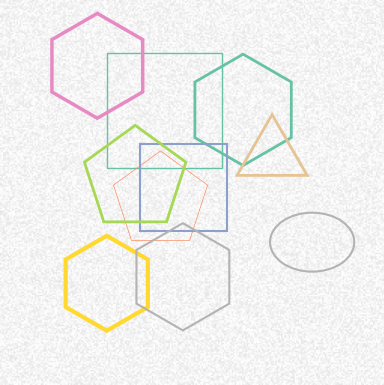[{"shape": "square", "thickness": 1, "radius": 0.74, "center": [0.428, 0.713]}, {"shape": "hexagon", "thickness": 2, "radius": 0.72, "center": [0.631, 0.715]}, {"shape": "pentagon", "thickness": 0.5, "radius": 0.64, "center": [0.417, 0.479]}, {"shape": "square", "thickness": 1.5, "radius": 0.56, "center": [0.477, 0.514]}, {"shape": "hexagon", "thickness": 2.5, "radius": 0.68, "center": [0.253, 0.829]}, {"shape": "pentagon", "thickness": 2, "radius": 0.69, "center": [0.351, 0.536]}, {"shape": "hexagon", "thickness": 3, "radius": 0.62, "center": [0.277, 0.264]}, {"shape": "triangle", "thickness": 2, "radius": 0.53, "center": [0.707, 0.597]}, {"shape": "oval", "thickness": 1.5, "radius": 0.55, "center": [0.811, 0.371]}, {"shape": "hexagon", "thickness": 1.5, "radius": 0.7, "center": [0.475, 0.281]}]